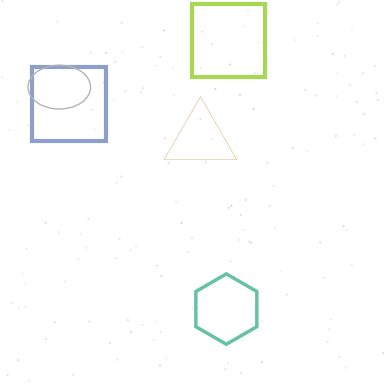[{"shape": "hexagon", "thickness": 2.5, "radius": 0.46, "center": [0.588, 0.197]}, {"shape": "square", "thickness": 3, "radius": 0.48, "center": [0.179, 0.73]}, {"shape": "square", "thickness": 3, "radius": 0.47, "center": [0.594, 0.895]}, {"shape": "triangle", "thickness": 0.5, "radius": 0.55, "center": [0.521, 0.64]}, {"shape": "oval", "thickness": 1, "radius": 0.41, "center": [0.154, 0.774]}]